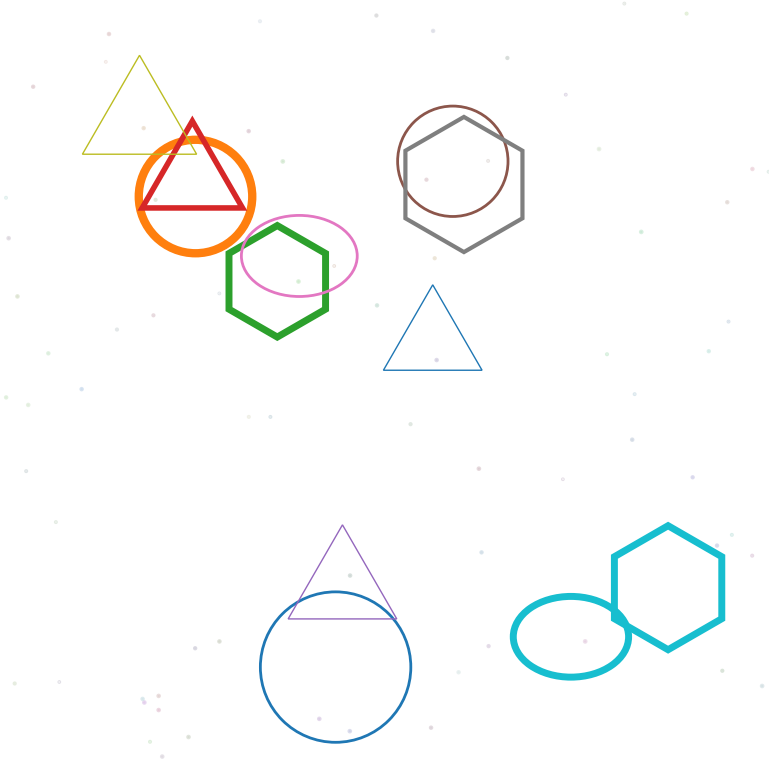[{"shape": "circle", "thickness": 1, "radius": 0.49, "center": [0.436, 0.134]}, {"shape": "triangle", "thickness": 0.5, "radius": 0.37, "center": [0.562, 0.556]}, {"shape": "circle", "thickness": 3, "radius": 0.37, "center": [0.254, 0.745]}, {"shape": "hexagon", "thickness": 2.5, "radius": 0.36, "center": [0.36, 0.635]}, {"shape": "triangle", "thickness": 2, "radius": 0.38, "center": [0.25, 0.768]}, {"shape": "triangle", "thickness": 0.5, "radius": 0.41, "center": [0.445, 0.237]}, {"shape": "circle", "thickness": 1, "radius": 0.36, "center": [0.588, 0.791]}, {"shape": "oval", "thickness": 1, "radius": 0.38, "center": [0.389, 0.668]}, {"shape": "hexagon", "thickness": 1.5, "radius": 0.44, "center": [0.603, 0.76]}, {"shape": "triangle", "thickness": 0.5, "radius": 0.43, "center": [0.181, 0.843]}, {"shape": "hexagon", "thickness": 2.5, "radius": 0.4, "center": [0.868, 0.237]}, {"shape": "oval", "thickness": 2.5, "radius": 0.37, "center": [0.741, 0.173]}]